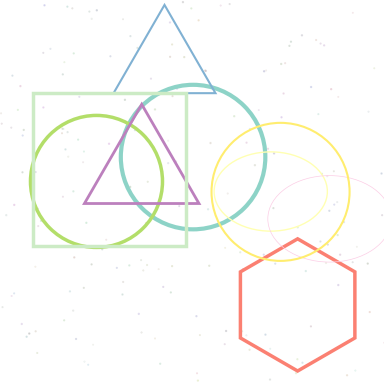[{"shape": "circle", "thickness": 3, "radius": 0.94, "center": [0.501, 0.592]}, {"shape": "oval", "thickness": 1, "radius": 0.74, "center": [0.703, 0.503]}, {"shape": "hexagon", "thickness": 2.5, "radius": 0.86, "center": [0.773, 0.208]}, {"shape": "triangle", "thickness": 1.5, "radius": 0.76, "center": [0.427, 0.834]}, {"shape": "circle", "thickness": 2.5, "radius": 0.86, "center": [0.251, 0.529]}, {"shape": "oval", "thickness": 0.5, "radius": 0.8, "center": [0.856, 0.432]}, {"shape": "triangle", "thickness": 2, "radius": 0.86, "center": [0.368, 0.557]}, {"shape": "square", "thickness": 2.5, "radius": 0.99, "center": [0.284, 0.559]}, {"shape": "circle", "thickness": 1.5, "radius": 0.9, "center": [0.729, 0.502]}]